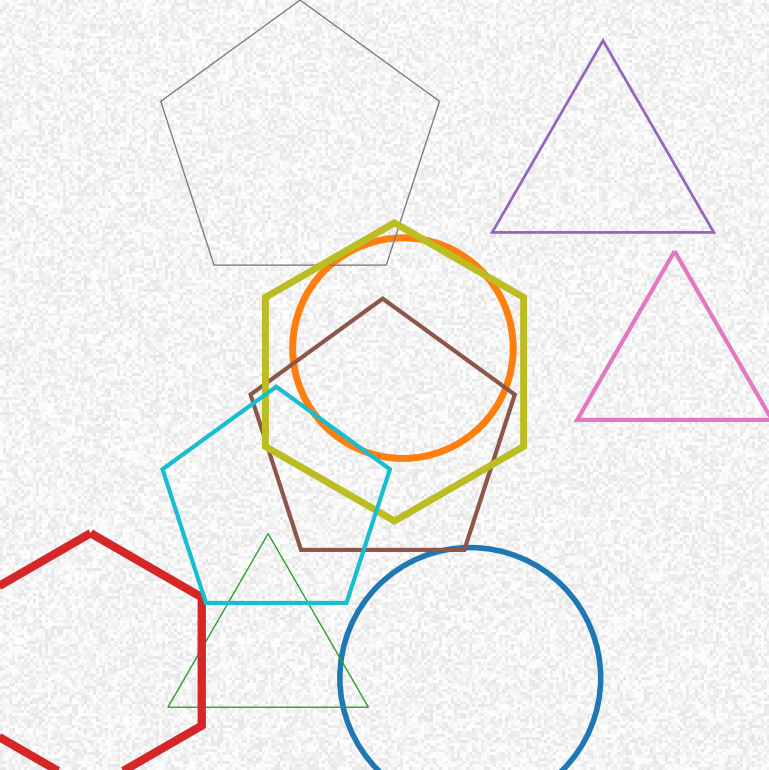[{"shape": "circle", "thickness": 2, "radius": 0.85, "center": [0.611, 0.12]}, {"shape": "circle", "thickness": 2.5, "radius": 0.72, "center": [0.523, 0.548]}, {"shape": "triangle", "thickness": 0.5, "radius": 0.75, "center": [0.348, 0.157]}, {"shape": "hexagon", "thickness": 3, "radius": 0.83, "center": [0.118, 0.141]}, {"shape": "triangle", "thickness": 1, "radius": 0.83, "center": [0.783, 0.781]}, {"shape": "pentagon", "thickness": 1.5, "radius": 0.9, "center": [0.497, 0.432]}, {"shape": "triangle", "thickness": 1.5, "radius": 0.73, "center": [0.876, 0.528]}, {"shape": "pentagon", "thickness": 0.5, "radius": 0.95, "center": [0.39, 0.81]}, {"shape": "hexagon", "thickness": 2.5, "radius": 0.97, "center": [0.512, 0.517]}, {"shape": "pentagon", "thickness": 1.5, "radius": 0.78, "center": [0.359, 0.343]}]